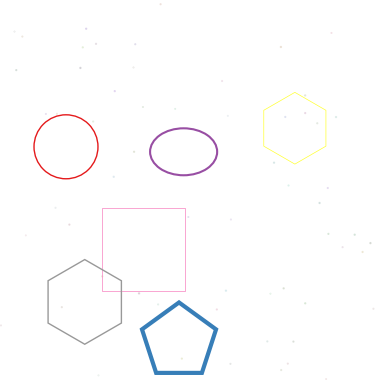[{"shape": "circle", "thickness": 1, "radius": 0.42, "center": [0.171, 0.619]}, {"shape": "pentagon", "thickness": 3, "radius": 0.51, "center": [0.465, 0.113]}, {"shape": "oval", "thickness": 1.5, "radius": 0.44, "center": [0.477, 0.606]}, {"shape": "hexagon", "thickness": 0.5, "radius": 0.47, "center": [0.766, 0.667]}, {"shape": "square", "thickness": 0.5, "radius": 0.54, "center": [0.373, 0.353]}, {"shape": "hexagon", "thickness": 1, "radius": 0.55, "center": [0.22, 0.216]}]